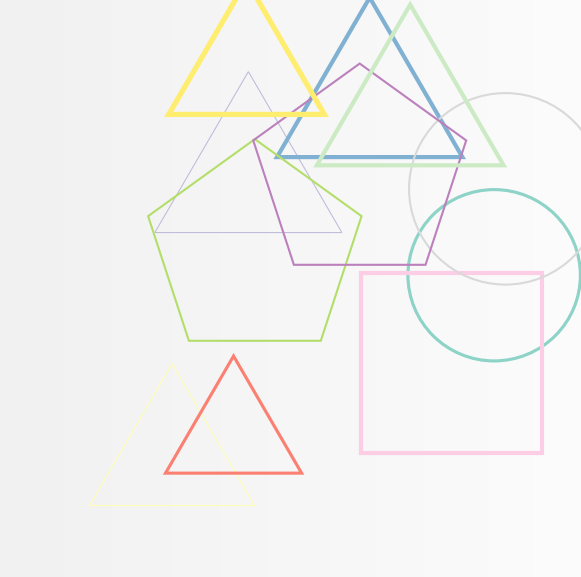[{"shape": "circle", "thickness": 1.5, "radius": 0.74, "center": [0.85, 0.522]}, {"shape": "triangle", "thickness": 0.5, "radius": 0.82, "center": [0.296, 0.206]}, {"shape": "triangle", "thickness": 0.5, "radius": 0.93, "center": [0.427, 0.689]}, {"shape": "triangle", "thickness": 1.5, "radius": 0.68, "center": [0.402, 0.247]}, {"shape": "triangle", "thickness": 2, "radius": 0.92, "center": [0.636, 0.819]}, {"shape": "pentagon", "thickness": 1, "radius": 0.97, "center": [0.438, 0.565]}, {"shape": "square", "thickness": 2, "radius": 0.78, "center": [0.777, 0.371]}, {"shape": "circle", "thickness": 1, "radius": 0.83, "center": [0.87, 0.672]}, {"shape": "pentagon", "thickness": 1, "radius": 0.96, "center": [0.619, 0.696]}, {"shape": "triangle", "thickness": 2, "radius": 0.93, "center": [0.706, 0.806]}, {"shape": "triangle", "thickness": 2.5, "radius": 0.77, "center": [0.424, 0.878]}]